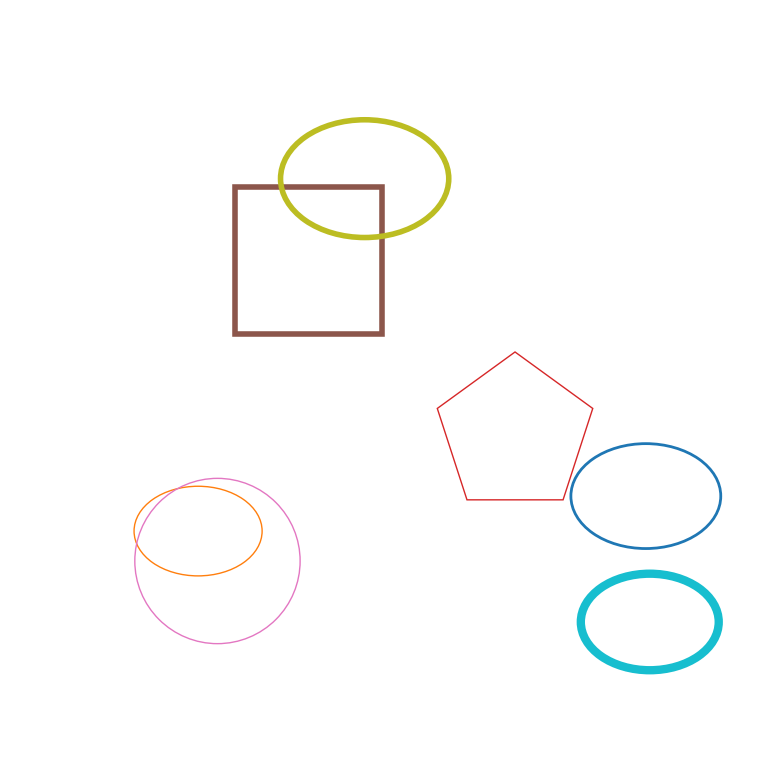[{"shape": "oval", "thickness": 1, "radius": 0.49, "center": [0.839, 0.356]}, {"shape": "oval", "thickness": 0.5, "radius": 0.42, "center": [0.257, 0.31]}, {"shape": "pentagon", "thickness": 0.5, "radius": 0.53, "center": [0.669, 0.437]}, {"shape": "square", "thickness": 2, "radius": 0.48, "center": [0.401, 0.662]}, {"shape": "circle", "thickness": 0.5, "radius": 0.54, "center": [0.282, 0.271]}, {"shape": "oval", "thickness": 2, "radius": 0.55, "center": [0.474, 0.768]}, {"shape": "oval", "thickness": 3, "radius": 0.45, "center": [0.844, 0.192]}]